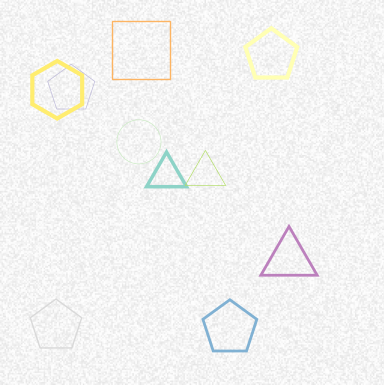[{"shape": "triangle", "thickness": 2.5, "radius": 0.3, "center": [0.433, 0.545]}, {"shape": "pentagon", "thickness": 3, "radius": 0.35, "center": [0.705, 0.856]}, {"shape": "pentagon", "thickness": 0.5, "radius": 0.32, "center": [0.185, 0.769]}, {"shape": "pentagon", "thickness": 2, "radius": 0.37, "center": [0.597, 0.148]}, {"shape": "square", "thickness": 1, "radius": 0.38, "center": [0.366, 0.87]}, {"shape": "triangle", "thickness": 0.5, "radius": 0.3, "center": [0.534, 0.549]}, {"shape": "pentagon", "thickness": 1, "radius": 0.35, "center": [0.145, 0.153]}, {"shape": "triangle", "thickness": 2, "radius": 0.42, "center": [0.751, 0.327]}, {"shape": "circle", "thickness": 0.5, "radius": 0.29, "center": [0.361, 0.632]}, {"shape": "hexagon", "thickness": 3, "radius": 0.37, "center": [0.149, 0.767]}]